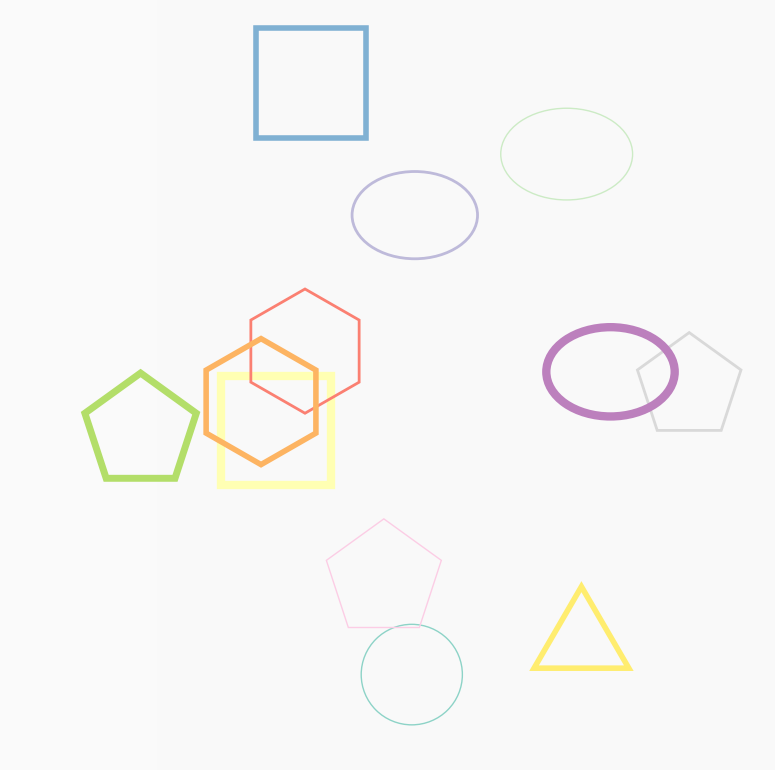[{"shape": "circle", "thickness": 0.5, "radius": 0.33, "center": [0.531, 0.124]}, {"shape": "square", "thickness": 3, "radius": 0.35, "center": [0.356, 0.441]}, {"shape": "oval", "thickness": 1, "radius": 0.4, "center": [0.535, 0.721]}, {"shape": "hexagon", "thickness": 1, "radius": 0.4, "center": [0.394, 0.544]}, {"shape": "square", "thickness": 2, "radius": 0.36, "center": [0.401, 0.892]}, {"shape": "hexagon", "thickness": 2, "radius": 0.41, "center": [0.337, 0.478]}, {"shape": "pentagon", "thickness": 2.5, "radius": 0.38, "center": [0.181, 0.44]}, {"shape": "pentagon", "thickness": 0.5, "radius": 0.39, "center": [0.495, 0.248]}, {"shape": "pentagon", "thickness": 1, "radius": 0.35, "center": [0.889, 0.498]}, {"shape": "oval", "thickness": 3, "radius": 0.41, "center": [0.788, 0.517]}, {"shape": "oval", "thickness": 0.5, "radius": 0.43, "center": [0.731, 0.8]}, {"shape": "triangle", "thickness": 2, "radius": 0.35, "center": [0.75, 0.168]}]